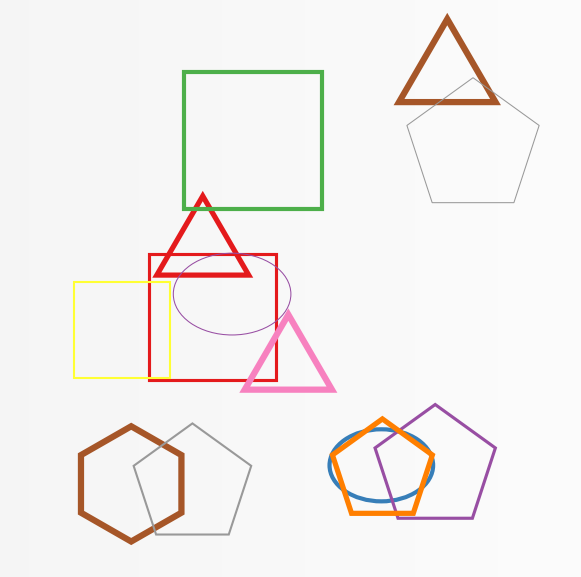[{"shape": "triangle", "thickness": 2.5, "radius": 0.46, "center": [0.349, 0.568]}, {"shape": "square", "thickness": 1.5, "radius": 0.55, "center": [0.365, 0.451]}, {"shape": "oval", "thickness": 2, "radius": 0.45, "center": [0.656, 0.193]}, {"shape": "square", "thickness": 2, "radius": 0.6, "center": [0.435, 0.756]}, {"shape": "oval", "thickness": 0.5, "radius": 0.51, "center": [0.399, 0.49]}, {"shape": "pentagon", "thickness": 1.5, "radius": 0.54, "center": [0.749, 0.19]}, {"shape": "pentagon", "thickness": 2.5, "radius": 0.45, "center": [0.658, 0.183]}, {"shape": "square", "thickness": 1, "radius": 0.41, "center": [0.21, 0.427]}, {"shape": "triangle", "thickness": 3, "radius": 0.48, "center": [0.769, 0.87]}, {"shape": "hexagon", "thickness": 3, "radius": 0.5, "center": [0.226, 0.161]}, {"shape": "triangle", "thickness": 3, "radius": 0.43, "center": [0.496, 0.368]}, {"shape": "pentagon", "thickness": 1, "radius": 0.53, "center": [0.331, 0.16]}, {"shape": "pentagon", "thickness": 0.5, "radius": 0.6, "center": [0.814, 0.745]}]